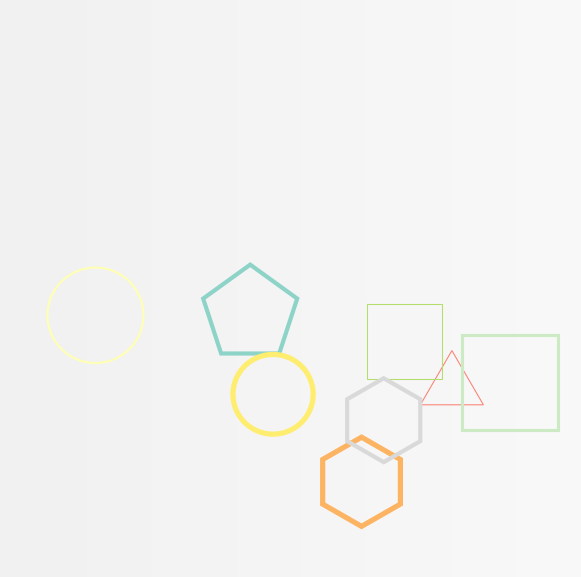[{"shape": "pentagon", "thickness": 2, "radius": 0.43, "center": [0.43, 0.456]}, {"shape": "circle", "thickness": 1, "radius": 0.41, "center": [0.164, 0.453]}, {"shape": "triangle", "thickness": 0.5, "radius": 0.31, "center": [0.777, 0.329]}, {"shape": "hexagon", "thickness": 2.5, "radius": 0.39, "center": [0.622, 0.165]}, {"shape": "square", "thickness": 0.5, "radius": 0.32, "center": [0.696, 0.408]}, {"shape": "hexagon", "thickness": 2, "radius": 0.36, "center": [0.66, 0.272]}, {"shape": "square", "thickness": 1.5, "radius": 0.41, "center": [0.877, 0.337]}, {"shape": "circle", "thickness": 2.5, "radius": 0.35, "center": [0.47, 0.316]}]